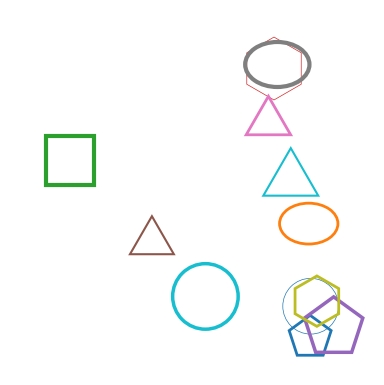[{"shape": "circle", "thickness": 0.5, "radius": 0.36, "center": [0.807, 0.205]}, {"shape": "pentagon", "thickness": 2, "radius": 0.29, "center": [0.806, 0.124]}, {"shape": "oval", "thickness": 2, "radius": 0.38, "center": [0.802, 0.419]}, {"shape": "square", "thickness": 3, "radius": 0.32, "center": [0.182, 0.584]}, {"shape": "hexagon", "thickness": 0.5, "radius": 0.41, "center": [0.712, 0.822]}, {"shape": "pentagon", "thickness": 2.5, "radius": 0.4, "center": [0.867, 0.149]}, {"shape": "triangle", "thickness": 1.5, "radius": 0.33, "center": [0.395, 0.373]}, {"shape": "triangle", "thickness": 2, "radius": 0.33, "center": [0.697, 0.683]}, {"shape": "oval", "thickness": 3, "radius": 0.42, "center": [0.72, 0.832]}, {"shape": "hexagon", "thickness": 2, "radius": 0.33, "center": [0.823, 0.218]}, {"shape": "circle", "thickness": 2.5, "radius": 0.43, "center": [0.534, 0.23]}, {"shape": "triangle", "thickness": 1.5, "radius": 0.41, "center": [0.755, 0.533]}]